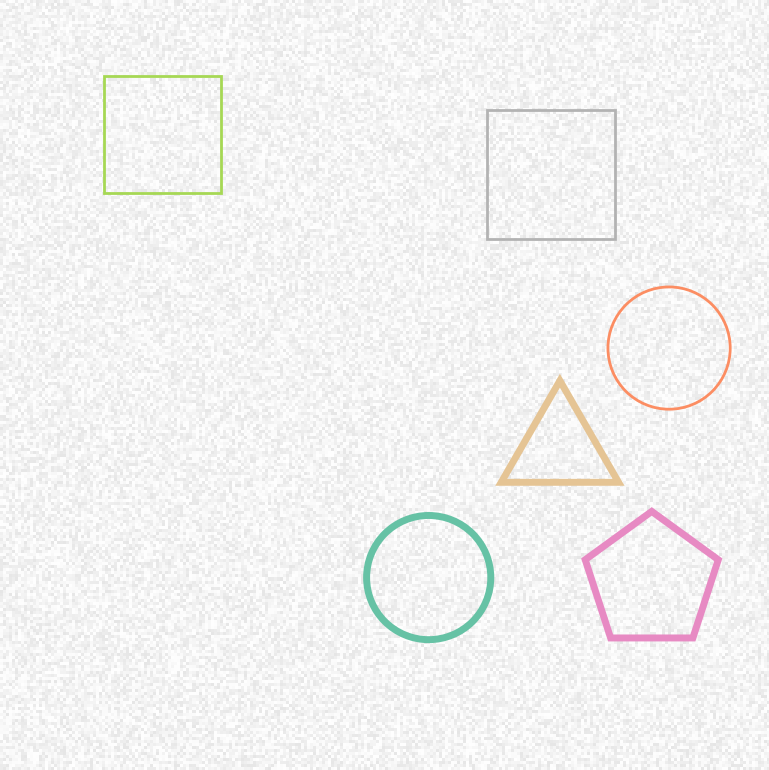[{"shape": "circle", "thickness": 2.5, "radius": 0.4, "center": [0.557, 0.25]}, {"shape": "circle", "thickness": 1, "radius": 0.4, "center": [0.869, 0.548]}, {"shape": "pentagon", "thickness": 2.5, "radius": 0.45, "center": [0.846, 0.245]}, {"shape": "square", "thickness": 1, "radius": 0.38, "center": [0.211, 0.825]}, {"shape": "triangle", "thickness": 2.5, "radius": 0.44, "center": [0.727, 0.418]}, {"shape": "square", "thickness": 1, "radius": 0.42, "center": [0.716, 0.773]}]